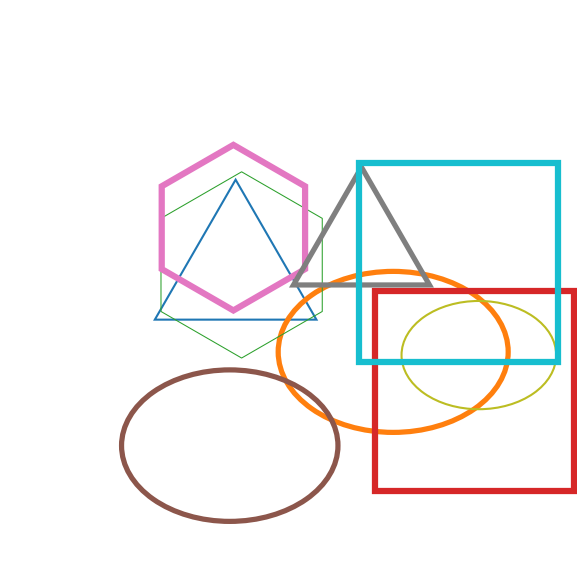[{"shape": "triangle", "thickness": 1, "radius": 0.81, "center": [0.408, 0.526]}, {"shape": "oval", "thickness": 2.5, "radius": 1.0, "center": [0.681, 0.39]}, {"shape": "hexagon", "thickness": 0.5, "radius": 0.81, "center": [0.418, 0.54]}, {"shape": "square", "thickness": 3, "radius": 0.86, "center": [0.822, 0.323]}, {"shape": "oval", "thickness": 2.5, "radius": 0.94, "center": [0.398, 0.227]}, {"shape": "hexagon", "thickness": 3, "radius": 0.72, "center": [0.404, 0.605]}, {"shape": "triangle", "thickness": 2.5, "radius": 0.68, "center": [0.626, 0.574]}, {"shape": "oval", "thickness": 1, "radius": 0.67, "center": [0.829, 0.384]}, {"shape": "square", "thickness": 3, "radius": 0.86, "center": [0.794, 0.545]}]